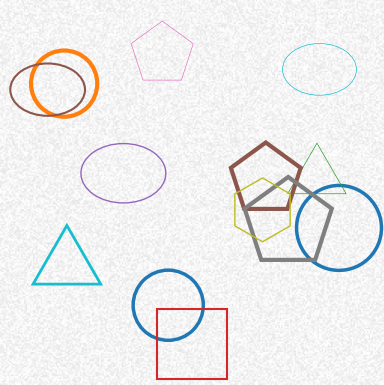[{"shape": "circle", "thickness": 2.5, "radius": 0.55, "center": [0.881, 0.408]}, {"shape": "circle", "thickness": 2.5, "radius": 0.46, "center": [0.437, 0.207]}, {"shape": "circle", "thickness": 3, "radius": 0.43, "center": [0.167, 0.783]}, {"shape": "triangle", "thickness": 0.5, "radius": 0.44, "center": [0.823, 0.541]}, {"shape": "square", "thickness": 1.5, "radius": 0.45, "center": [0.498, 0.105]}, {"shape": "oval", "thickness": 1, "radius": 0.55, "center": [0.32, 0.55]}, {"shape": "oval", "thickness": 1.5, "radius": 0.49, "center": [0.124, 0.767]}, {"shape": "pentagon", "thickness": 3, "radius": 0.48, "center": [0.69, 0.535]}, {"shape": "pentagon", "thickness": 0.5, "radius": 0.42, "center": [0.421, 0.861]}, {"shape": "pentagon", "thickness": 3, "radius": 0.6, "center": [0.749, 0.421]}, {"shape": "hexagon", "thickness": 1, "radius": 0.41, "center": [0.682, 0.455]}, {"shape": "oval", "thickness": 0.5, "radius": 0.48, "center": [0.83, 0.82]}, {"shape": "triangle", "thickness": 2, "radius": 0.51, "center": [0.174, 0.313]}]